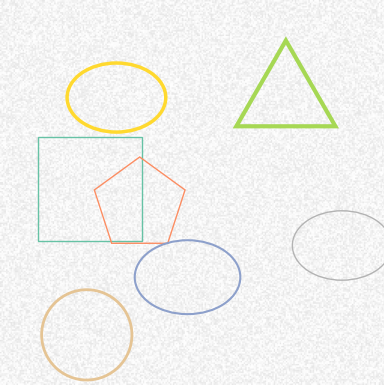[{"shape": "square", "thickness": 1, "radius": 0.68, "center": [0.233, 0.51]}, {"shape": "pentagon", "thickness": 1, "radius": 0.62, "center": [0.363, 0.468]}, {"shape": "oval", "thickness": 1.5, "radius": 0.69, "center": [0.487, 0.28]}, {"shape": "triangle", "thickness": 3, "radius": 0.74, "center": [0.743, 0.746]}, {"shape": "oval", "thickness": 2.5, "radius": 0.64, "center": [0.302, 0.747]}, {"shape": "circle", "thickness": 2, "radius": 0.59, "center": [0.225, 0.13]}, {"shape": "oval", "thickness": 1, "radius": 0.64, "center": [0.888, 0.362]}]